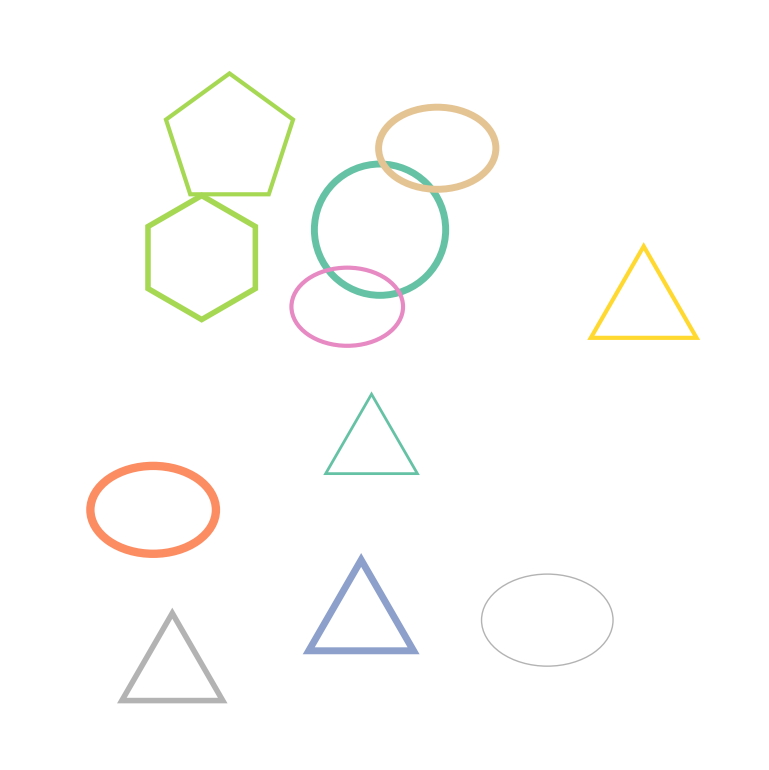[{"shape": "circle", "thickness": 2.5, "radius": 0.43, "center": [0.494, 0.702]}, {"shape": "triangle", "thickness": 1, "radius": 0.34, "center": [0.483, 0.419]}, {"shape": "oval", "thickness": 3, "radius": 0.41, "center": [0.199, 0.338]}, {"shape": "triangle", "thickness": 2.5, "radius": 0.39, "center": [0.469, 0.194]}, {"shape": "oval", "thickness": 1.5, "radius": 0.36, "center": [0.451, 0.602]}, {"shape": "pentagon", "thickness": 1.5, "radius": 0.43, "center": [0.298, 0.818]}, {"shape": "hexagon", "thickness": 2, "radius": 0.4, "center": [0.262, 0.666]}, {"shape": "triangle", "thickness": 1.5, "radius": 0.4, "center": [0.836, 0.601]}, {"shape": "oval", "thickness": 2.5, "radius": 0.38, "center": [0.568, 0.807]}, {"shape": "oval", "thickness": 0.5, "radius": 0.43, "center": [0.711, 0.195]}, {"shape": "triangle", "thickness": 2, "radius": 0.38, "center": [0.224, 0.128]}]